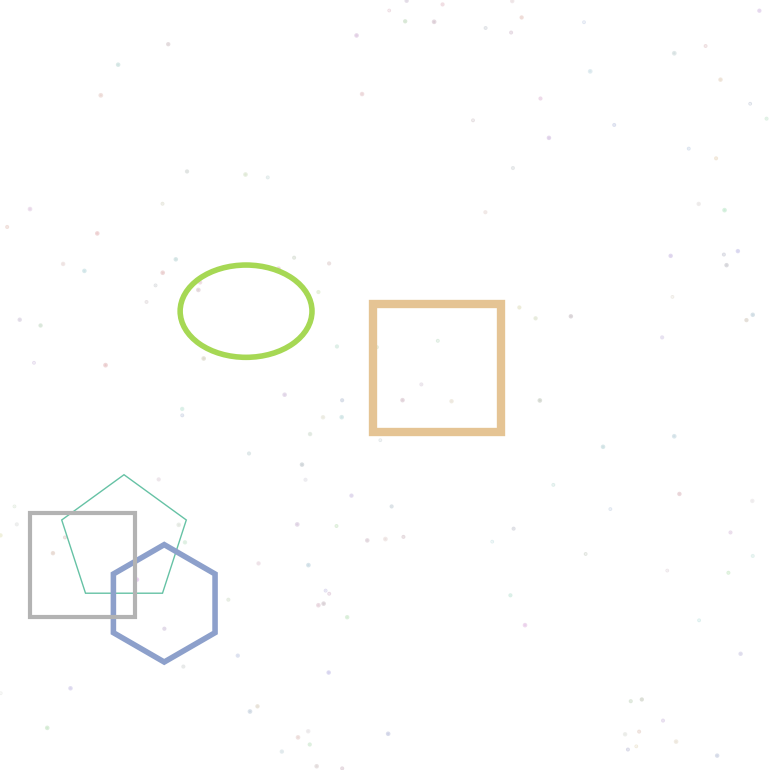[{"shape": "pentagon", "thickness": 0.5, "radius": 0.43, "center": [0.161, 0.298]}, {"shape": "hexagon", "thickness": 2, "radius": 0.38, "center": [0.213, 0.216]}, {"shape": "oval", "thickness": 2, "radius": 0.43, "center": [0.32, 0.596]}, {"shape": "square", "thickness": 3, "radius": 0.42, "center": [0.567, 0.522]}, {"shape": "square", "thickness": 1.5, "radius": 0.34, "center": [0.108, 0.266]}]